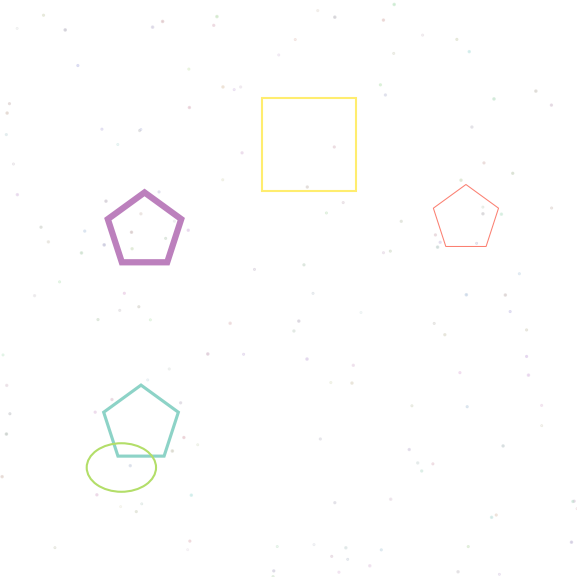[{"shape": "pentagon", "thickness": 1.5, "radius": 0.34, "center": [0.244, 0.264]}, {"shape": "pentagon", "thickness": 0.5, "radius": 0.3, "center": [0.807, 0.62]}, {"shape": "oval", "thickness": 1, "radius": 0.3, "center": [0.21, 0.19]}, {"shape": "pentagon", "thickness": 3, "radius": 0.33, "center": [0.25, 0.599]}, {"shape": "square", "thickness": 1, "radius": 0.4, "center": [0.535, 0.749]}]